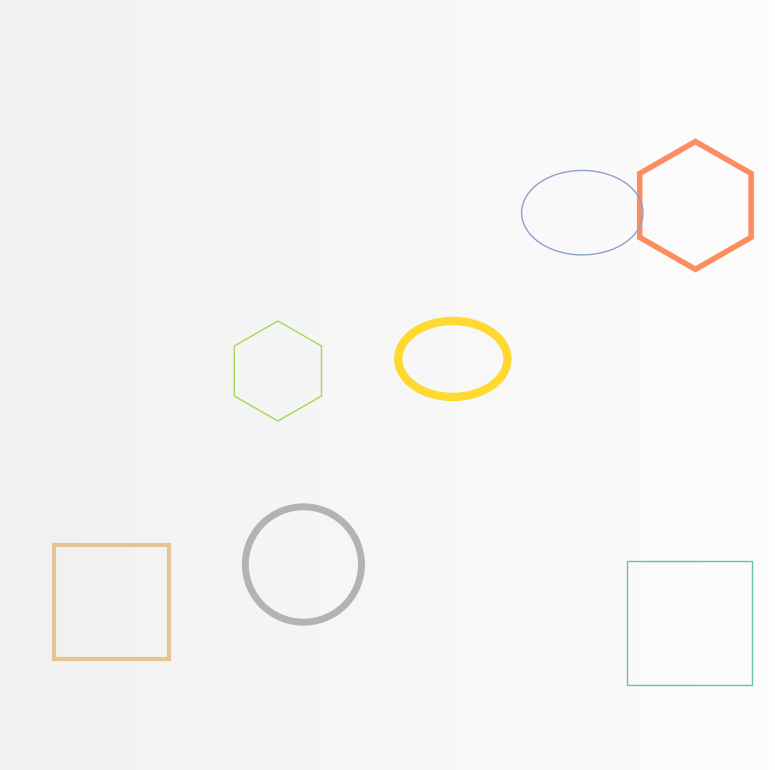[{"shape": "square", "thickness": 0.5, "radius": 0.4, "center": [0.89, 0.191]}, {"shape": "hexagon", "thickness": 2, "radius": 0.41, "center": [0.897, 0.733]}, {"shape": "oval", "thickness": 0.5, "radius": 0.39, "center": [0.751, 0.724]}, {"shape": "hexagon", "thickness": 0.5, "radius": 0.32, "center": [0.359, 0.518]}, {"shape": "oval", "thickness": 3, "radius": 0.35, "center": [0.584, 0.534]}, {"shape": "square", "thickness": 1.5, "radius": 0.37, "center": [0.144, 0.218]}, {"shape": "circle", "thickness": 2.5, "radius": 0.37, "center": [0.391, 0.267]}]